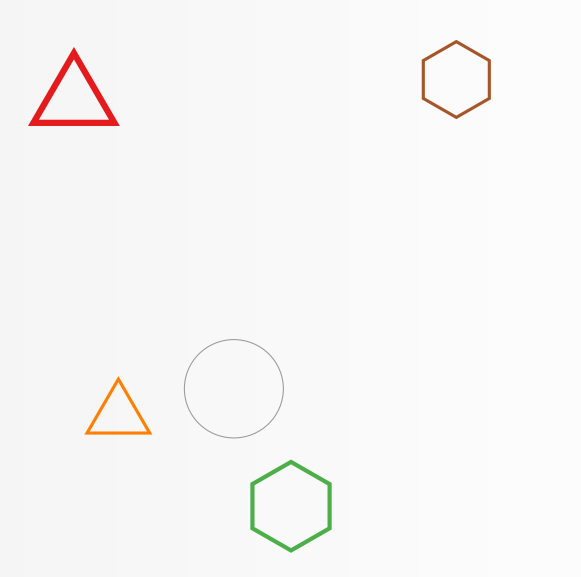[{"shape": "triangle", "thickness": 3, "radius": 0.4, "center": [0.127, 0.827]}, {"shape": "hexagon", "thickness": 2, "radius": 0.38, "center": [0.501, 0.123]}, {"shape": "triangle", "thickness": 1.5, "radius": 0.31, "center": [0.204, 0.28]}, {"shape": "hexagon", "thickness": 1.5, "radius": 0.33, "center": [0.785, 0.861]}, {"shape": "circle", "thickness": 0.5, "radius": 0.43, "center": [0.402, 0.326]}]